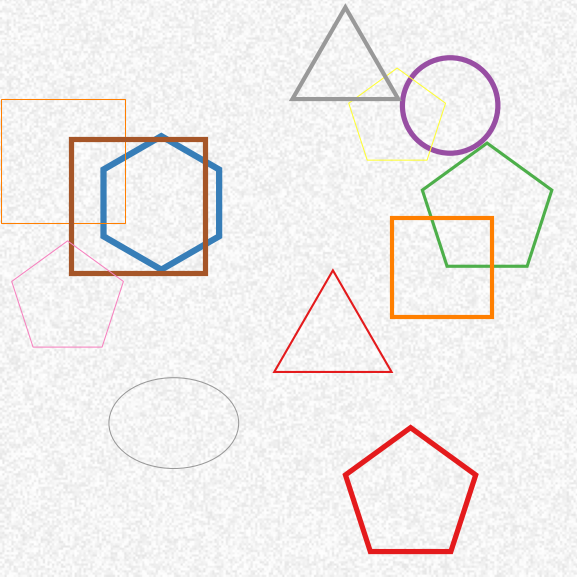[{"shape": "triangle", "thickness": 1, "radius": 0.59, "center": [0.576, 0.414]}, {"shape": "pentagon", "thickness": 2.5, "radius": 0.59, "center": [0.711, 0.14]}, {"shape": "hexagon", "thickness": 3, "radius": 0.58, "center": [0.279, 0.648]}, {"shape": "pentagon", "thickness": 1.5, "radius": 0.59, "center": [0.843, 0.633]}, {"shape": "circle", "thickness": 2.5, "radius": 0.41, "center": [0.78, 0.816]}, {"shape": "square", "thickness": 2, "radius": 0.43, "center": [0.766, 0.536]}, {"shape": "square", "thickness": 0.5, "radius": 0.54, "center": [0.109, 0.721]}, {"shape": "pentagon", "thickness": 0.5, "radius": 0.44, "center": [0.688, 0.793]}, {"shape": "square", "thickness": 2.5, "radius": 0.58, "center": [0.239, 0.642]}, {"shape": "pentagon", "thickness": 0.5, "radius": 0.51, "center": [0.117, 0.48]}, {"shape": "oval", "thickness": 0.5, "radius": 0.56, "center": [0.301, 0.267]}, {"shape": "triangle", "thickness": 2, "radius": 0.53, "center": [0.598, 0.881]}]